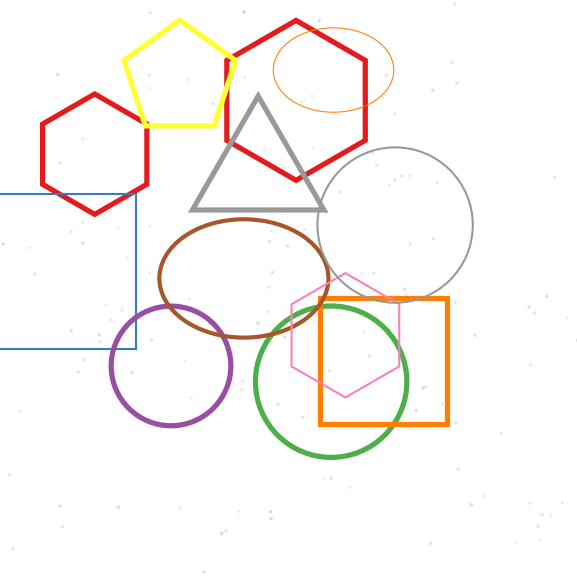[{"shape": "hexagon", "thickness": 2.5, "radius": 0.52, "center": [0.164, 0.732]}, {"shape": "hexagon", "thickness": 2.5, "radius": 0.69, "center": [0.513, 0.825]}, {"shape": "square", "thickness": 1, "radius": 0.67, "center": [0.101, 0.529]}, {"shape": "circle", "thickness": 2.5, "radius": 0.66, "center": [0.573, 0.338]}, {"shape": "circle", "thickness": 2.5, "radius": 0.52, "center": [0.296, 0.365]}, {"shape": "square", "thickness": 2.5, "radius": 0.55, "center": [0.664, 0.374]}, {"shape": "oval", "thickness": 0.5, "radius": 0.52, "center": [0.578, 0.878]}, {"shape": "pentagon", "thickness": 2.5, "radius": 0.51, "center": [0.311, 0.863]}, {"shape": "oval", "thickness": 2, "radius": 0.73, "center": [0.422, 0.517]}, {"shape": "hexagon", "thickness": 1, "radius": 0.54, "center": [0.598, 0.419]}, {"shape": "circle", "thickness": 1, "radius": 0.67, "center": [0.684, 0.609]}, {"shape": "triangle", "thickness": 2.5, "radius": 0.66, "center": [0.447, 0.701]}]